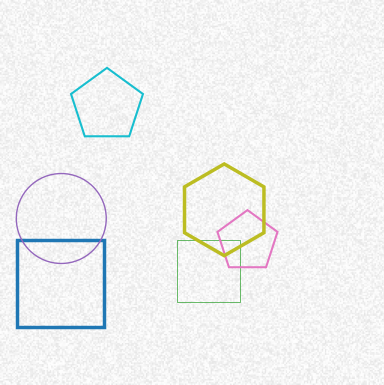[{"shape": "square", "thickness": 2.5, "radius": 0.56, "center": [0.157, 0.264]}, {"shape": "square", "thickness": 0.5, "radius": 0.41, "center": [0.542, 0.296]}, {"shape": "circle", "thickness": 1, "radius": 0.58, "center": [0.159, 0.432]}, {"shape": "pentagon", "thickness": 1.5, "radius": 0.41, "center": [0.643, 0.372]}, {"shape": "hexagon", "thickness": 2.5, "radius": 0.6, "center": [0.582, 0.455]}, {"shape": "pentagon", "thickness": 1.5, "radius": 0.49, "center": [0.278, 0.726]}]